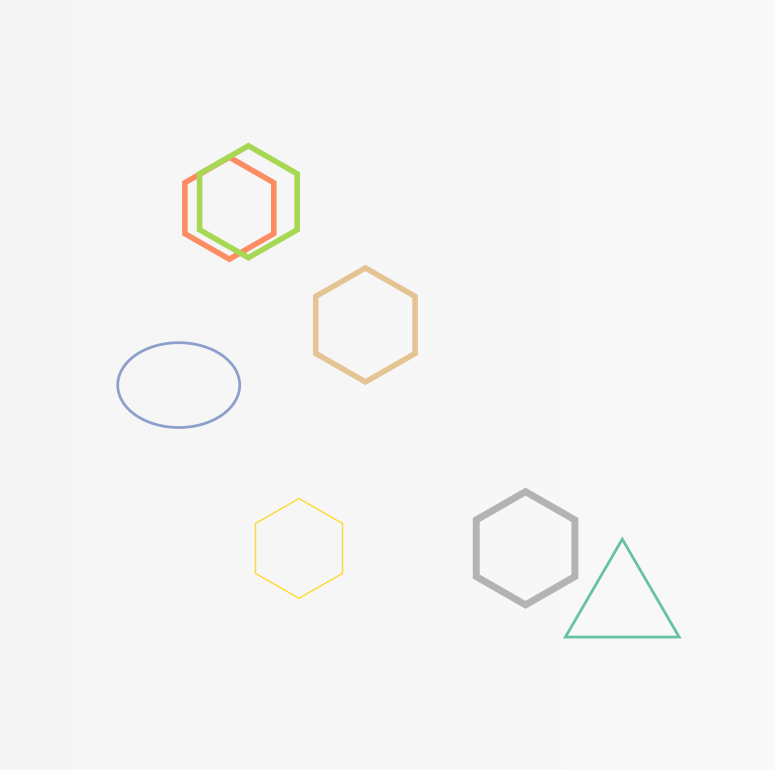[{"shape": "triangle", "thickness": 1, "radius": 0.42, "center": [0.803, 0.215]}, {"shape": "hexagon", "thickness": 2, "radius": 0.33, "center": [0.296, 0.73]}, {"shape": "oval", "thickness": 1, "radius": 0.39, "center": [0.231, 0.5]}, {"shape": "hexagon", "thickness": 2, "radius": 0.36, "center": [0.321, 0.738]}, {"shape": "hexagon", "thickness": 0.5, "radius": 0.32, "center": [0.386, 0.288]}, {"shape": "hexagon", "thickness": 2, "radius": 0.37, "center": [0.472, 0.578]}, {"shape": "hexagon", "thickness": 2.5, "radius": 0.37, "center": [0.678, 0.288]}]